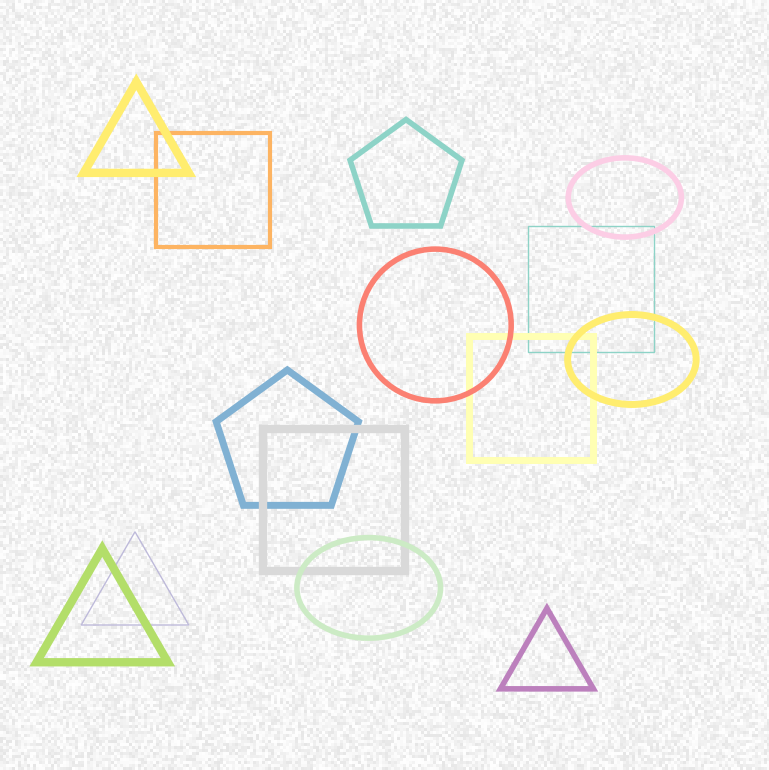[{"shape": "square", "thickness": 0.5, "radius": 0.41, "center": [0.767, 0.625]}, {"shape": "pentagon", "thickness": 2, "radius": 0.38, "center": [0.527, 0.768]}, {"shape": "square", "thickness": 2.5, "radius": 0.4, "center": [0.689, 0.483]}, {"shape": "triangle", "thickness": 0.5, "radius": 0.4, "center": [0.175, 0.229]}, {"shape": "circle", "thickness": 2, "radius": 0.49, "center": [0.565, 0.578]}, {"shape": "pentagon", "thickness": 2.5, "radius": 0.49, "center": [0.373, 0.422]}, {"shape": "square", "thickness": 1.5, "radius": 0.37, "center": [0.277, 0.753]}, {"shape": "triangle", "thickness": 3, "radius": 0.49, "center": [0.133, 0.189]}, {"shape": "oval", "thickness": 2, "radius": 0.37, "center": [0.811, 0.744]}, {"shape": "square", "thickness": 3, "radius": 0.46, "center": [0.434, 0.35]}, {"shape": "triangle", "thickness": 2, "radius": 0.35, "center": [0.71, 0.14]}, {"shape": "oval", "thickness": 2, "radius": 0.47, "center": [0.479, 0.237]}, {"shape": "oval", "thickness": 2.5, "radius": 0.42, "center": [0.821, 0.533]}, {"shape": "triangle", "thickness": 3, "radius": 0.39, "center": [0.177, 0.815]}]